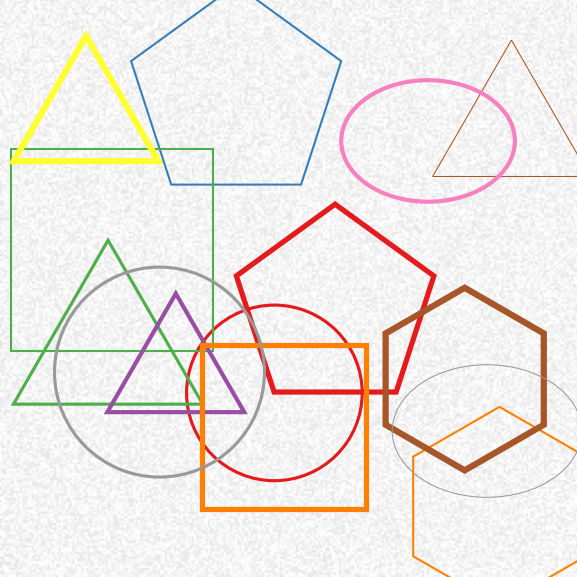[{"shape": "pentagon", "thickness": 2.5, "radius": 0.9, "center": [0.58, 0.466]}, {"shape": "circle", "thickness": 1.5, "radius": 0.76, "center": [0.475, 0.319]}, {"shape": "pentagon", "thickness": 1, "radius": 0.96, "center": [0.409, 0.834]}, {"shape": "triangle", "thickness": 1.5, "radius": 0.95, "center": [0.187, 0.394]}, {"shape": "square", "thickness": 1, "radius": 0.87, "center": [0.194, 0.567]}, {"shape": "triangle", "thickness": 2, "radius": 0.68, "center": [0.304, 0.354]}, {"shape": "hexagon", "thickness": 1, "radius": 0.86, "center": [0.865, 0.122]}, {"shape": "square", "thickness": 2.5, "radius": 0.71, "center": [0.492, 0.26]}, {"shape": "triangle", "thickness": 3, "radius": 0.72, "center": [0.149, 0.792]}, {"shape": "triangle", "thickness": 0.5, "radius": 0.79, "center": [0.886, 0.772]}, {"shape": "hexagon", "thickness": 3, "radius": 0.79, "center": [0.805, 0.343]}, {"shape": "oval", "thickness": 2, "radius": 0.75, "center": [0.741, 0.755]}, {"shape": "oval", "thickness": 0.5, "radius": 0.82, "center": [0.843, 0.253]}, {"shape": "circle", "thickness": 1.5, "radius": 0.91, "center": [0.276, 0.355]}]